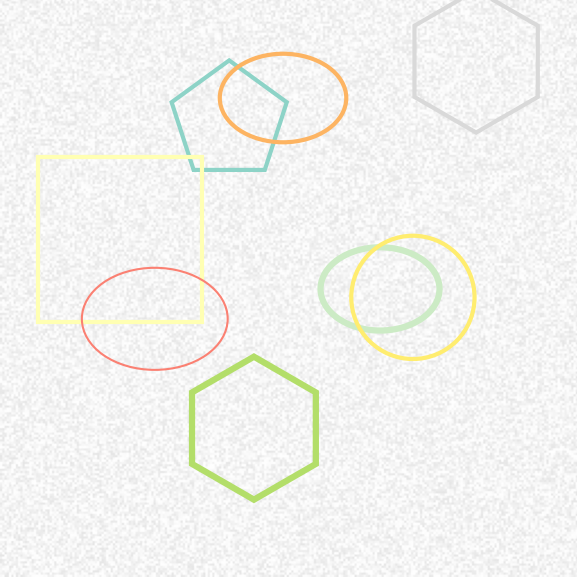[{"shape": "pentagon", "thickness": 2, "radius": 0.52, "center": [0.397, 0.79]}, {"shape": "square", "thickness": 2, "radius": 0.71, "center": [0.208, 0.584]}, {"shape": "oval", "thickness": 1, "radius": 0.63, "center": [0.268, 0.447]}, {"shape": "oval", "thickness": 2, "radius": 0.55, "center": [0.49, 0.829]}, {"shape": "hexagon", "thickness": 3, "radius": 0.62, "center": [0.44, 0.258]}, {"shape": "hexagon", "thickness": 2, "radius": 0.62, "center": [0.824, 0.893]}, {"shape": "oval", "thickness": 3, "radius": 0.51, "center": [0.658, 0.499]}, {"shape": "circle", "thickness": 2, "radius": 0.53, "center": [0.715, 0.484]}]